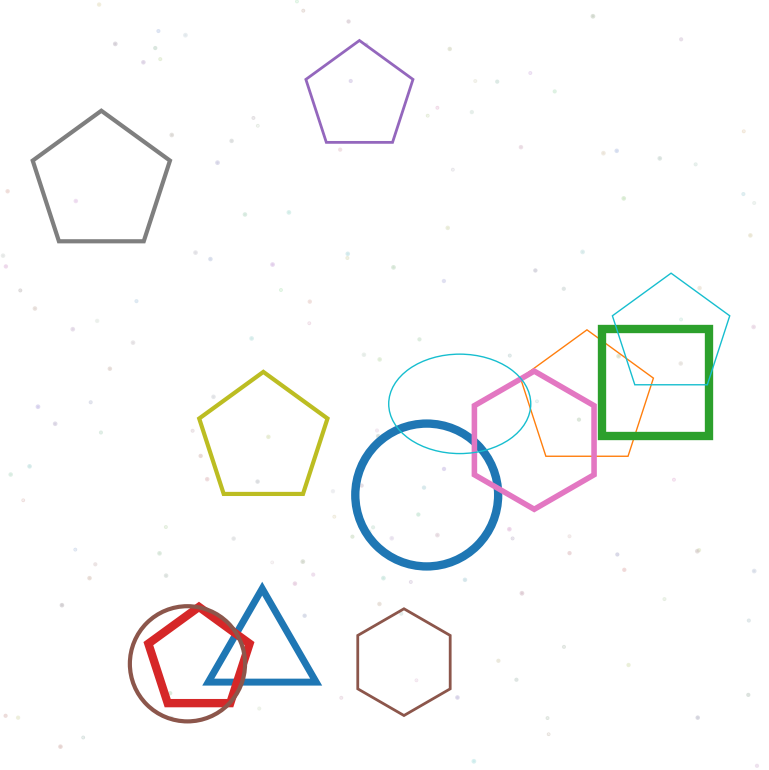[{"shape": "circle", "thickness": 3, "radius": 0.46, "center": [0.554, 0.357]}, {"shape": "triangle", "thickness": 2.5, "radius": 0.4, "center": [0.341, 0.155]}, {"shape": "pentagon", "thickness": 0.5, "radius": 0.45, "center": [0.762, 0.481]}, {"shape": "square", "thickness": 3, "radius": 0.35, "center": [0.851, 0.503]}, {"shape": "pentagon", "thickness": 3, "radius": 0.35, "center": [0.258, 0.143]}, {"shape": "pentagon", "thickness": 1, "radius": 0.37, "center": [0.467, 0.874]}, {"shape": "circle", "thickness": 1.5, "radius": 0.37, "center": [0.243, 0.138]}, {"shape": "hexagon", "thickness": 1, "radius": 0.35, "center": [0.525, 0.14]}, {"shape": "hexagon", "thickness": 2, "radius": 0.45, "center": [0.694, 0.428]}, {"shape": "pentagon", "thickness": 1.5, "radius": 0.47, "center": [0.132, 0.762]}, {"shape": "pentagon", "thickness": 1.5, "radius": 0.44, "center": [0.342, 0.429]}, {"shape": "oval", "thickness": 0.5, "radius": 0.46, "center": [0.597, 0.476]}, {"shape": "pentagon", "thickness": 0.5, "radius": 0.4, "center": [0.872, 0.565]}]